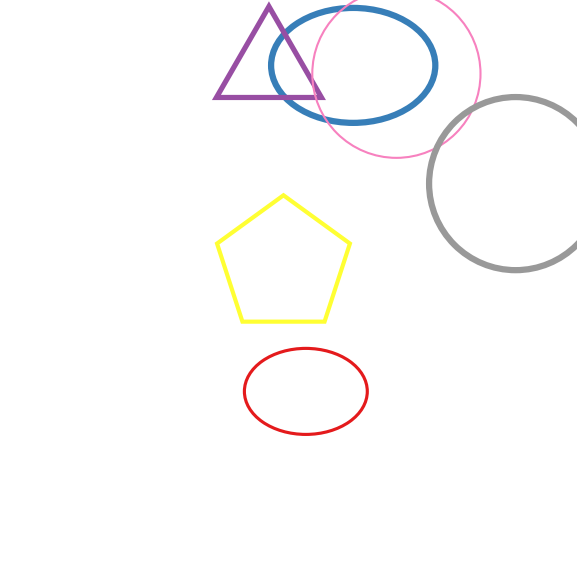[{"shape": "oval", "thickness": 1.5, "radius": 0.53, "center": [0.53, 0.321]}, {"shape": "oval", "thickness": 3, "radius": 0.71, "center": [0.612, 0.886]}, {"shape": "triangle", "thickness": 2.5, "radius": 0.52, "center": [0.466, 0.883]}, {"shape": "pentagon", "thickness": 2, "radius": 0.6, "center": [0.491, 0.54]}, {"shape": "circle", "thickness": 1, "radius": 0.73, "center": [0.686, 0.871]}, {"shape": "circle", "thickness": 3, "radius": 0.75, "center": [0.893, 0.681]}]